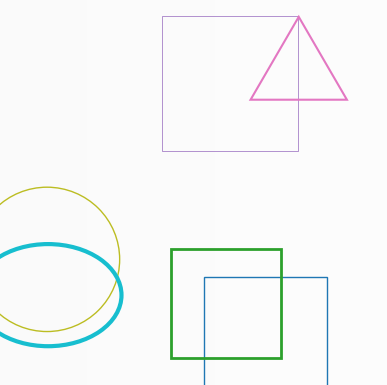[{"shape": "square", "thickness": 1, "radius": 0.79, "center": [0.685, 0.121]}, {"shape": "square", "thickness": 2, "radius": 0.71, "center": [0.583, 0.212]}, {"shape": "square", "thickness": 0.5, "radius": 0.88, "center": [0.593, 0.782]}, {"shape": "triangle", "thickness": 1.5, "radius": 0.72, "center": [0.771, 0.813]}, {"shape": "circle", "thickness": 1, "radius": 0.94, "center": [0.121, 0.326]}, {"shape": "oval", "thickness": 3, "radius": 0.95, "center": [0.124, 0.233]}]